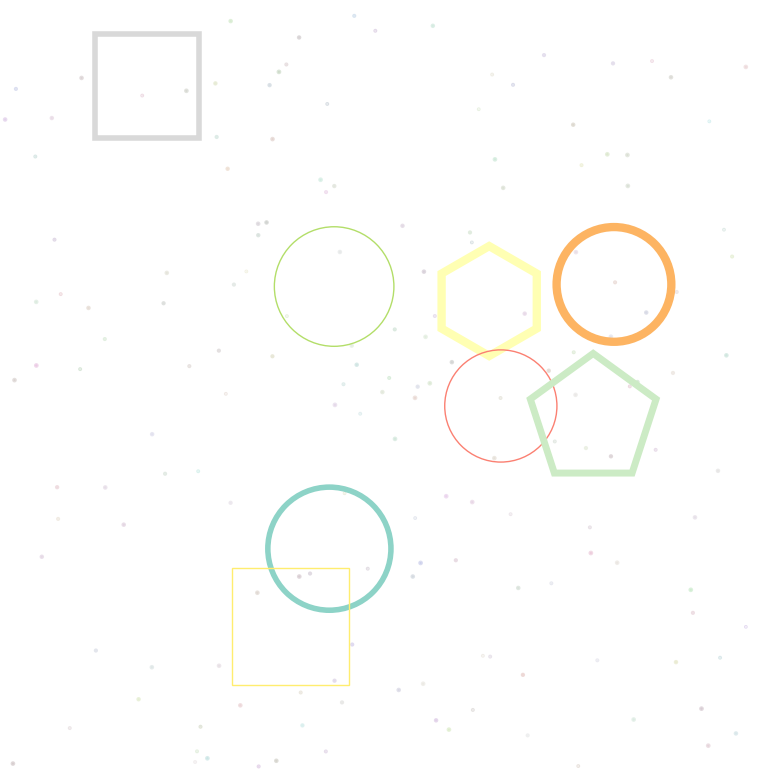[{"shape": "circle", "thickness": 2, "radius": 0.4, "center": [0.428, 0.287]}, {"shape": "hexagon", "thickness": 3, "radius": 0.36, "center": [0.635, 0.609]}, {"shape": "circle", "thickness": 0.5, "radius": 0.36, "center": [0.65, 0.473]}, {"shape": "circle", "thickness": 3, "radius": 0.37, "center": [0.797, 0.631]}, {"shape": "circle", "thickness": 0.5, "radius": 0.39, "center": [0.434, 0.628]}, {"shape": "square", "thickness": 2, "radius": 0.34, "center": [0.191, 0.888]}, {"shape": "pentagon", "thickness": 2.5, "radius": 0.43, "center": [0.77, 0.455]}, {"shape": "square", "thickness": 0.5, "radius": 0.38, "center": [0.377, 0.186]}]